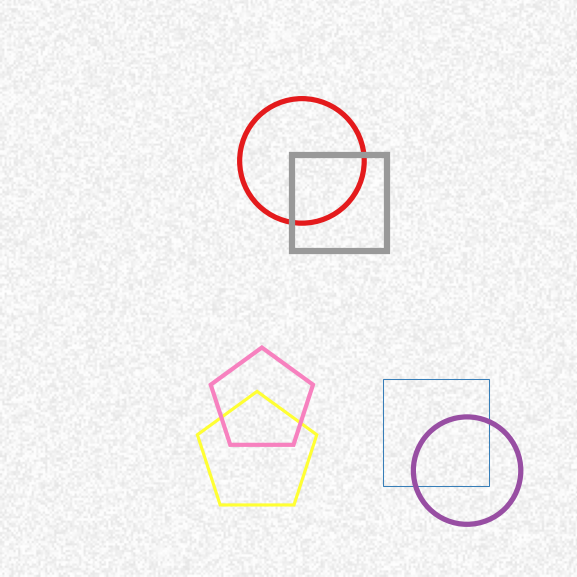[{"shape": "circle", "thickness": 2.5, "radius": 0.54, "center": [0.523, 0.721]}, {"shape": "square", "thickness": 0.5, "radius": 0.46, "center": [0.755, 0.25]}, {"shape": "circle", "thickness": 2.5, "radius": 0.46, "center": [0.809, 0.184]}, {"shape": "pentagon", "thickness": 1.5, "radius": 0.54, "center": [0.445, 0.213]}, {"shape": "pentagon", "thickness": 2, "radius": 0.47, "center": [0.453, 0.304]}, {"shape": "square", "thickness": 3, "radius": 0.41, "center": [0.588, 0.648]}]